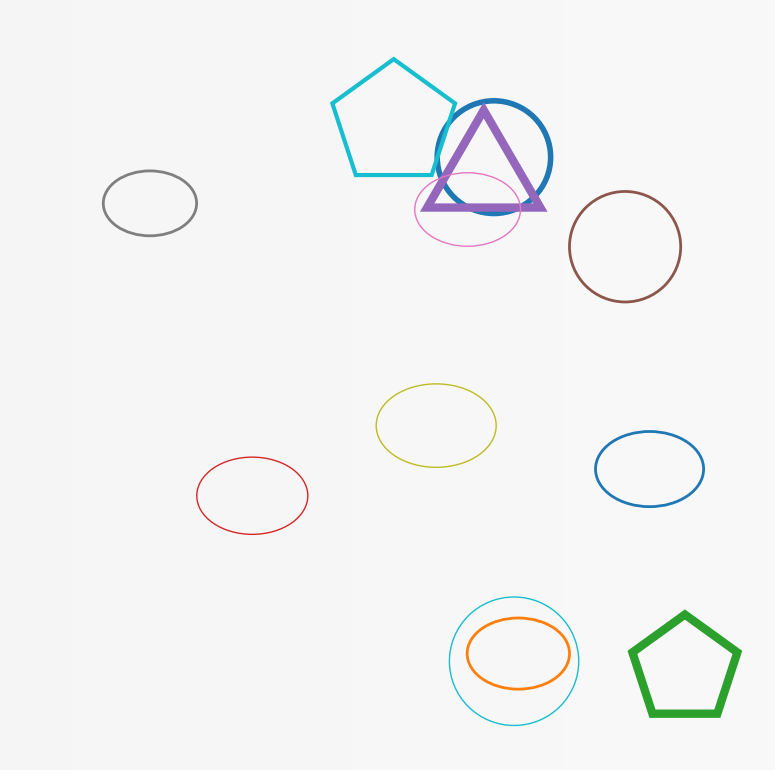[{"shape": "circle", "thickness": 2, "radius": 0.37, "center": [0.637, 0.796]}, {"shape": "oval", "thickness": 1, "radius": 0.35, "center": [0.838, 0.391]}, {"shape": "oval", "thickness": 1, "radius": 0.33, "center": [0.669, 0.151]}, {"shape": "pentagon", "thickness": 3, "radius": 0.36, "center": [0.884, 0.131]}, {"shape": "oval", "thickness": 0.5, "radius": 0.36, "center": [0.326, 0.356]}, {"shape": "triangle", "thickness": 3, "radius": 0.42, "center": [0.624, 0.773]}, {"shape": "circle", "thickness": 1, "radius": 0.36, "center": [0.807, 0.68]}, {"shape": "oval", "thickness": 0.5, "radius": 0.34, "center": [0.603, 0.728]}, {"shape": "oval", "thickness": 1, "radius": 0.3, "center": [0.193, 0.736]}, {"shape": "oval", "thickness": 0.5, "radius": 0.39, "center": [0.563, 0.447]}, {"shape": "circle", "thickness": 0.5, "radius": 0.42, "center": [0.663, 0.141]}, {"shape": "pentagon", "thickness": 1.5, "radius": 0.42, "center": [0.508, 0.84]}]